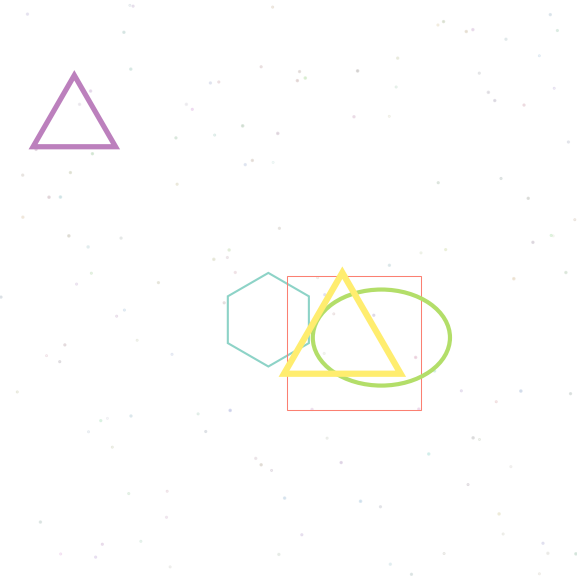[{"shape": "hexagon", "thickness": 1, "radius": 0.41, "center": [0.465, 0.446]}, {"shape": "square", "thickness": 0.5, "radius": 0.58, "center": [0.614, 0.405]}, {"shape": "oval", "thickness": 2, "radius": 0.59, "center": [0.66, 0.415]}, {"shape": "triangle", "thickness": 2.5, "radius": 0.41, "center": [0.129, 0.786]}, {"shape": "triangle", "thickness": 3, "radius": 0.58, "center": [0.593, 0.41]}]